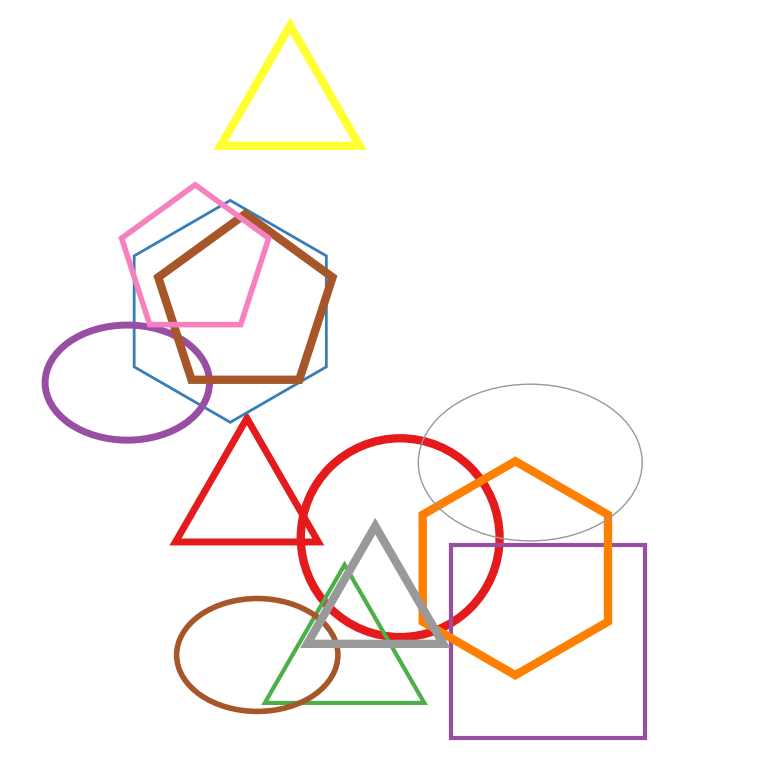[{"shape": "triangle", "thickness": 2.5, "radius": 0.54, "center": [0.321, 0.35]}, {"shape": "circle", "thickness": 3, "radius": 0.65, "center": [0.52, 0.302]}, {"shape": "hexagon", "thickness": 1, "radius": 0.72, "center": [0.299, 0.596]}, {"shape": "triangle", "thickness": 1.5, "radius": 0.6, "center": [0.447, 0.147]}, {"shape": "square", "thickness": 1.5, "radius": 0.63, "center": [0.711, 0.167]}, {"shape": "oval", "thickness": 2.5, "radius": 0.53, "center": [0.165, 0.503]}, {"shape": "hexagon", "thickness": 3, "radius": 0.69, "center": [0.669, 0.262]}, {"shape": "triangle", "thickness": 3, "radius": 0.52, "center": [0.377, 0.863]}, {"shape": "pentagon", "thickness": 3, "radius": 0.6, "center": [0.319, 0.603]}, {"shape": "oval", "thickness": 2, "radius": 0.52, "center": [0.334, 0.149]}, {"shape": "pentagon", "thickness": 2, "radius": 0.5, "center": [0.253, 0.66]}, {"shape": "oval", "thickness": 0.5, "radius": 0.73, "center": [0.689, 0.399]}, {"shape": "triangle", "thickness": 3, "radius": 0.51, "center": [0.487, 0.215]}]